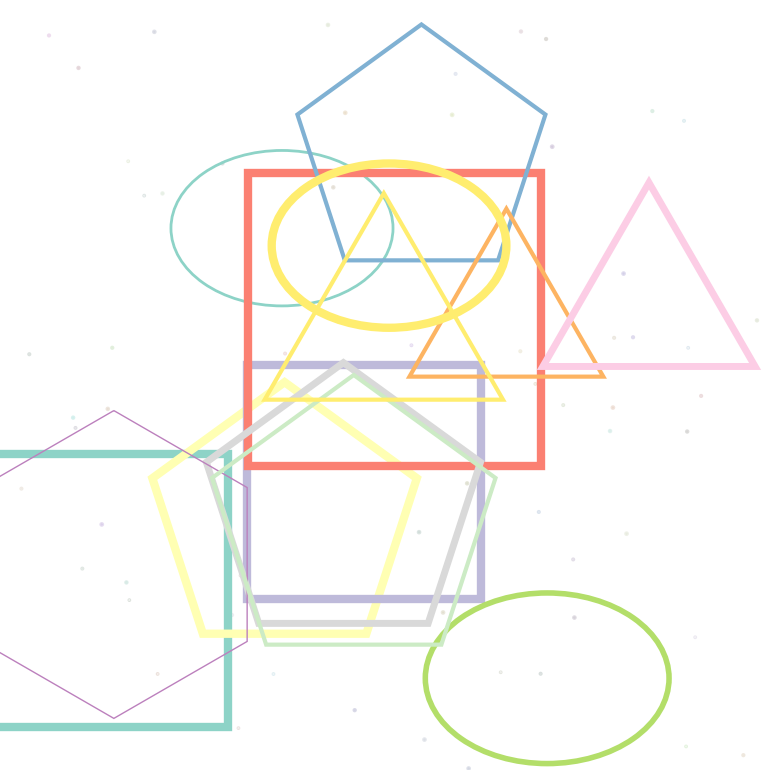[{"shape": "square", "thickness": 3, "radius": 0.89, "center": [0.118, 0.233]}, {"shape": "oval", "thickness": 1, "radius": 0.72, "center": [0.366, 0.704]}, {"shape": "pentagon", "thickness": 3, "radius": 0.9, "center": [0.37, 0.323]}, {"shape": "square", "thickness": 3, "radius": 0.76, "center": [0.473, 0.374]}, {"shape": "square", "thickness": 3, "radius": 0.95, "center": [0.513, 0.586]}, {"shape": "pentagon", "thickness": 1.5, "radius": 0.85, "center": [0.547, 0.799]}, {"shape": "triangle", "thickness": 1.5, "radius": 0.73, "center": [0.658, 0.584]}, {"shape": "oval", "thickness": 2, "radius": 0.79, "center": [0.711, 0.119]}, {"shape": "triangle", "thickness": 2.5, "radius": 0.8, "center": [0.843, 0.604]}, {"shape": "pentagon", "thickness": 2.5, "radius": 0.94, "center": [0.446, 0.342]}, {"shape": "hexagon", "thickness": 0.5, "radius": 1.0, "center": [0.148, 0.267]}, {"shape": "pentagon", "thickness": 1.5, "radius": 0.97, "center": [0.459, 0.319]}, {"shape": "oval", "thickness": 3, "radius": 0.76, "center": [0.505, 0.681]}, {"shape": "triangle", "thickness": 1.5, "radius": 0.89, "center": [0.498, 0.57]}]